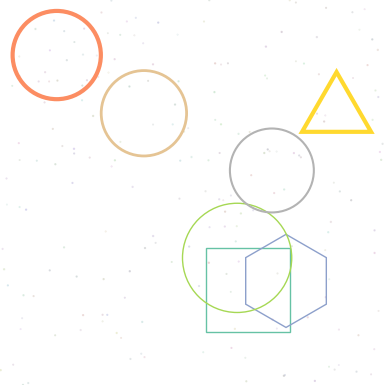[{"shape": "square", "thickness": 1, "radius": 0.54, "center": [0.644, 0.247]}, {"shape": "circle", "thickness": 3, "radius": 0.57, "center": [0.147, 0.857]}, {"shape": "hexagon", "thickness": 1, "radius": 0.6, "center": [0.743, 0.27]}, {"shape": "circle", "thickness": 1, "radius": 0.71, "center": [0.616, 0.33]}, {"shape": "triangle", "thickness": 3, "radius": 0.52, "center": [0.874, 0.709]}, {"shape": "circle", "thickness": 2, "radius": 0.55, "center": [0.374, 0.706]}, {"shape": "circle", "thickness": 1.5, "radius": 0.55, "center": [0.706, 0.557]}]